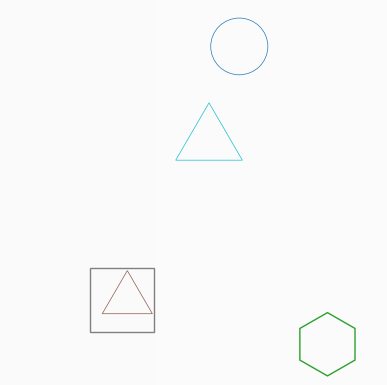[{"shape": "circle", "thickness": 0.5, "radius": 0.37, "center": [0.618, 0.879]}, {"shape": "hexagon", "thickness": 1, "radius": 0.41, "center": [0.845, 0.106]}, {"shape": "triangle", "thickness": 0.5, "radius": 0.37, "center": [0.329, 0.222]}, {"shape": "square", "thickness": 1, "radius": 0.42, "center": [0.314, 0.22]}, {"shape": "triangle", "thickness": 0.5, "radius": 0.5, "center": [0.539, 0.634]}]